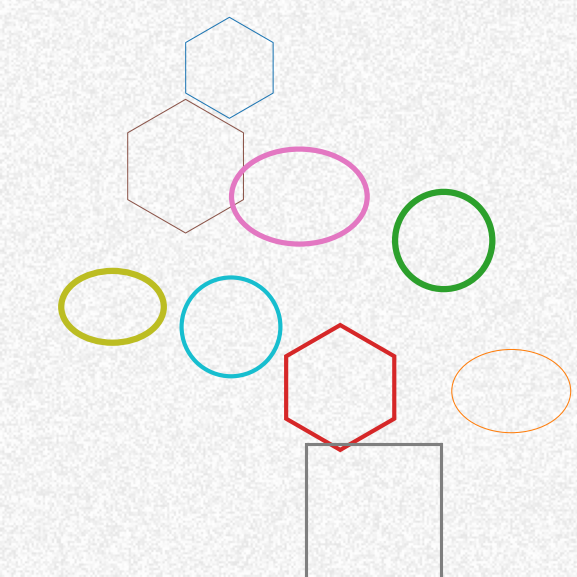[{"shape": "hexagon", "thickness": 0.5, "radius": 0.44, "center": [0.397, 0.882]}, {"shape": "oval", "thickness": 0.5, "radius": 0.51, "center": [0.885, 0.322]}, {"shape": "circle", "thickness": 3, "radius": 0.42, "center": [0.768, 0.583]}, {"shape": "hexagon", "thickness": 2, "radius": 0.54, "center": [0.589, 0.328]}, {"shape": "hexagon", "thickness": 0.5, "radius": 0.58, "center": [0.321, 0.711]}, {"shape": "oval", "thickness": 2.5, "radius": 0.59, "center": [0.518, 0.659]}, {"shape": "square", "thickness": 1.5, "radius": 0.59, "center": [0.647, 0.114]}, {"shape": "oval", "thickness": 3, "radius": 0.44, "center": [0.195, 0.468]}, {"shape": "circle", "thickness": 2, "radius": 0.43, "center": [0.4, 0.433]}]